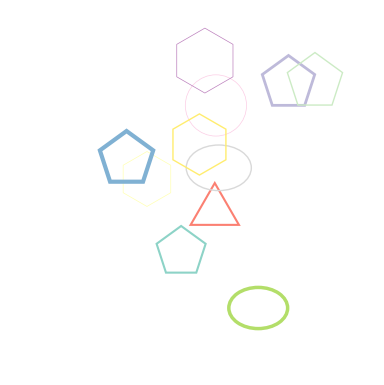[{"shape": "pentagon", "thickness": 1.5, "radius": 0.33, "center": [0.47, 0.346]}, {"shape": "hexagon", "thickness": 0.5, "radius": 0.36, "center": [0.382, 0.535]}, {"shape": "pentagon", "thickness": 2, "radius": 0.36, "center": [0.749, 0.784]}, {"shape": "triangle", "thickness": 1.5, "radius": 0.36, "center": [0.558, 0.452]}, {"shape": "pentagon", "thickness": 3, "radius": 0.36, "center": [0.329, 0.587]}, {"shape": "oval", "thickness": 2.5, "radius": 0.38, "center": [0.671, 0.2]}, {"shape": "circle", "thickness": 0.5, "radius": 0.4, "center": [0.561, 0.726]}, {"shape": "oval", "thickness": 1, "radius": 0.42, "center": [0.568, 0.564]}, {"shape": "hexagon", "thickness": 0.5, "radius": 0.42, "center": [0.532, 0.843]}, {"shape": "pentagon", "thickness": 1, "radius": 0.38, "center": [0.818, 0.788]}, {"shape": "hexagon", "thickness": 1, "radius": 0.4, "center": [0.518, 0.625]}]